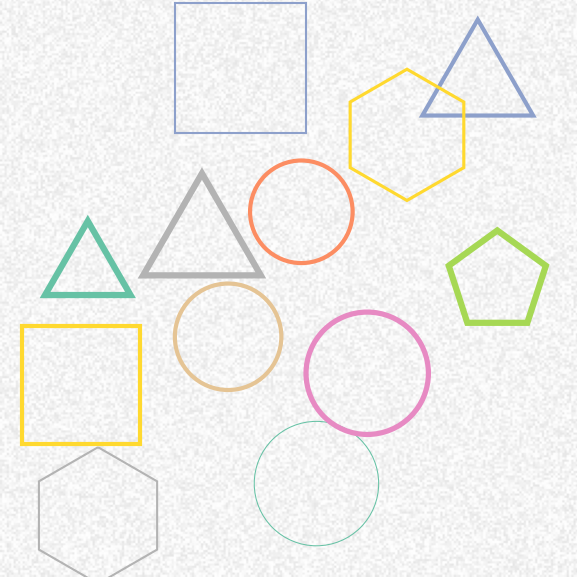[{"shape": "circle", "thickness": 0.5, "radius": 0.54, "center": [0.548, 0.162]}, {"shape": "triangle", "thickness": 3, "radius": 0.43, "center": [0.152, 0.531]}, {"shape": "circle", "thickness": 2, "radius": 0.44, "center": [0.522, 0.632]}, {"shape": "square", "thickness": 1, "radius": 0.57, "center": [0.417, 0.881]}, {"shape": "triangle", "thickness": 2, "radius": 0.55, "center": [0.827, 0.854]}, {"shape": "circle", "thickness": 2.5, "radius": 0.53, "center": [0.636, 0.353]}, {"shape": "pentagon", "thickness": 3, "radius": 0.44, "center": [0.861, 0.512]}, {"shape": "hexagon", "thickness": 1.5, "radius": 0.57, "center": [0.705, 0.766]}, {"shape": "square", "thickness": 2, "radius": 0.51, "center": [0.14, 0.332]}, {"shape": "circle", "thickness": 2, "radius": 0.46, "center": [0.395, 0.416]}, {"shape": "triangle", "thickness": 3, "radius": 0.59, "center": [0.35, 0.581]}, {"shape": "hexagon", "thickness": 1, "radius": 0.59, "center": [0.17, 0.107]}]